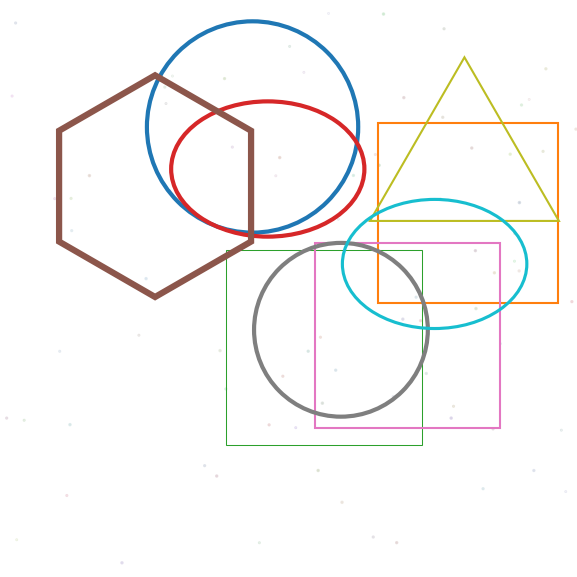[{"shape": "circle", "thickness": 2, "radius": 0.91, "center": [0.437, 0.779]}, {"shape": "square", "thickness": 1, "radius": 0.78, "center": [0.811, 0.63]}, {"shape": "square", "thickness": 0.5, "radius": 0.85, "center": [0.56, 0.397]}, {"shape": "oval", "thickness": 2, "radius": 0.84, "center": [0.464, 0.706]}, {"shape": "hexagon", "thickness": 3, "radius": 0.96, "center": [0.269, 0.677]}, {"shape": "square", "thickness": 1, "radius": 0.8, "center": [0.705, 0.418]}, {"shape": "circle", "thickness": 2, "radius": 0.75, "center": [0.59, 0.428]}, {"shape": "triangle", "thickness": 1, "radius": 0.94, "center": [0.804, 0.711]}, {"shape": "oval", "thickness": 1.5, "radius": 0.8, "center": [0.753, 0.542]}]